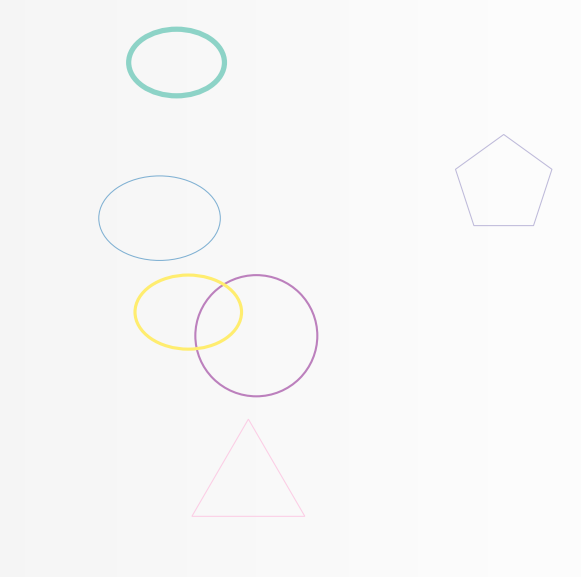[{"shape": "oval", "thickness": 2.5, "radius": 0.41, "center": [0.304, 0.891]}, {"shape": "pentagon", "thickness": 0.5, "radius": 0.44, "center": [0.867, 0.679]}, {"shape": "oval", "thickness": 0.5, "radius": 0.52, "center": [0.274, 0.621]}, {"shape": "triangle", "thickness": 0.5, "radius": 0.56, "center": [0.427, 0.161]}, {"shape": "circle", "thickness": 1, "radius": 0.52, "center": [0.441, 0.418]}, {"shape": "oval", "thickness": 1.5, "radius": 0.46, "center": [0.324, 0.459]}]